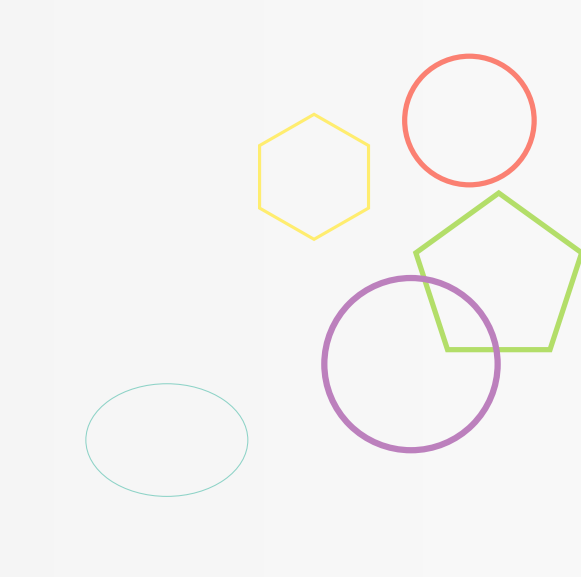[{"shape": "oval", "thickness": 0.5, "radius": 0.7, "center": [0.287, 0.237]}, {"shape": "circle", "thickness": 2.5, "radius": 0.56, "center": [0.808, 0.79]}, {"shape": "pentagon", "thickness": 2.5, "radius": 0.75, "center": [0.858, 0.515]}, {"shape": "circle", "thickness": 3, "radius": 0.75, "center": [0.707, 0.369]}, {"shape": "hexagon", "thickness": 1.5, "radius": 0.54, "center": [0.54, 0.693]}]